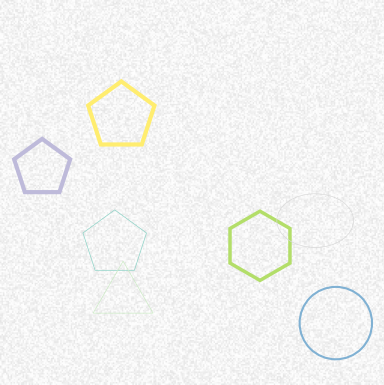[{"shape": "pentagon", "thickness": 0.5, "radius": 0.43, "center": [0.298, 0.368]}, {"shape": "pentagon", "thickness": 3, "radius": 0.38, "center": [0.109, 0.563]}, {"shape": "circle", "thickness": 1.5, "radius": 0.47, "center": [0.872, 0.161]}, {"shape": "hexagon", "thickness": 2.5, "radius": 0.45, "center": [0.675, 0.362]}, {"shape": "oval", "thickness": 0.5, "radius": 0.5, "center": [0.819, 0.427]}, {"shape": "triangle", "thickness": 0.5, "radius": 0.45, "center": [0.32, 0.232]}, {"shape": "pentagon", "thickness": 3, "radius": 0.45, "center": [0.315, 0.698]}]